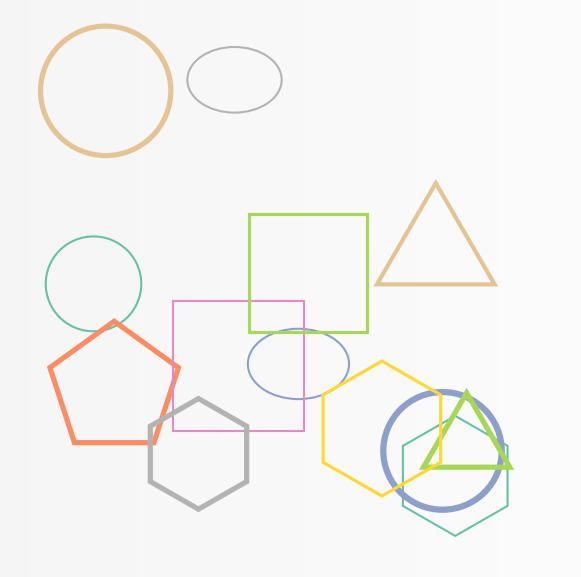[{"shape": "hexagon", "thickness": 1, "radius": 0.52, "center": [0.783, 0.175]}, {"shape": "circle", "thickness": 1, "radius": 0.41, "center": [0.161, 0.508]}, {"shape": "pentagon", "thickness": 2.5, "radius": 0.58, "center": [0.196, 0.327]}, {"shape": "oval", "thickness": 1, "radius": 0.44, "center": [0.513, 0.369]}, {"shape": "circle", "thickness": 3, "radius": 0.51, "center": [0.761, 0.218]}, {"shape": "square", "thickness": 1, "radius": 0.56, "center": [0.41, 0.365]}, {"shape": "triangle", "thickness": 2.5, "radius": 0.43, "center": [0.803, 0.233]}, {"shape": "square", "thickness": 1.5, "radius": 0.51, "center": [0.53, 0.527]}, {"shape": "hexagon", "thickness": 1.5, "radius": 0.58, "center": [0.657, 0.257]}, {"shape": "circle", "thickness": 2.5, "radius": 0.56, "center": [0.182, 0.842]}, {"shape": "triangle", "thickness": 2, "radius": 0.58, "center": [0.75, 0.565]}, {"shape": "oval", "thickness": 1, "radius": 0.41, "center": [0.403, 0.861]}, {"shape": "hexagon", "thickness": 2.5, "radius": 0.48, "center": [0.341, 0.213]}]